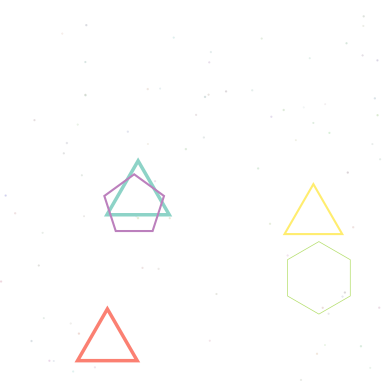[{"shape": "triangle", "thickness": 2.5, "radius": 0.47, "center": [0.359, 0.489]}, {"shape": "triangle", "thickness": 2.5, "radius": 0.45, "center": [0.279, 0.108]}, {"shape": "hexagon", "thickness": 0.5, "radius": 0.47, "center": [0.828, 0.278]}, {"shape": "pentagon", "thickness": 1.5, "radius": 0.41, "center": [0.348, 0.466]}, {"shape": "triangle", "thickness": 1.5, "radius": 0.43, "center": [0.814, 0.435]}]